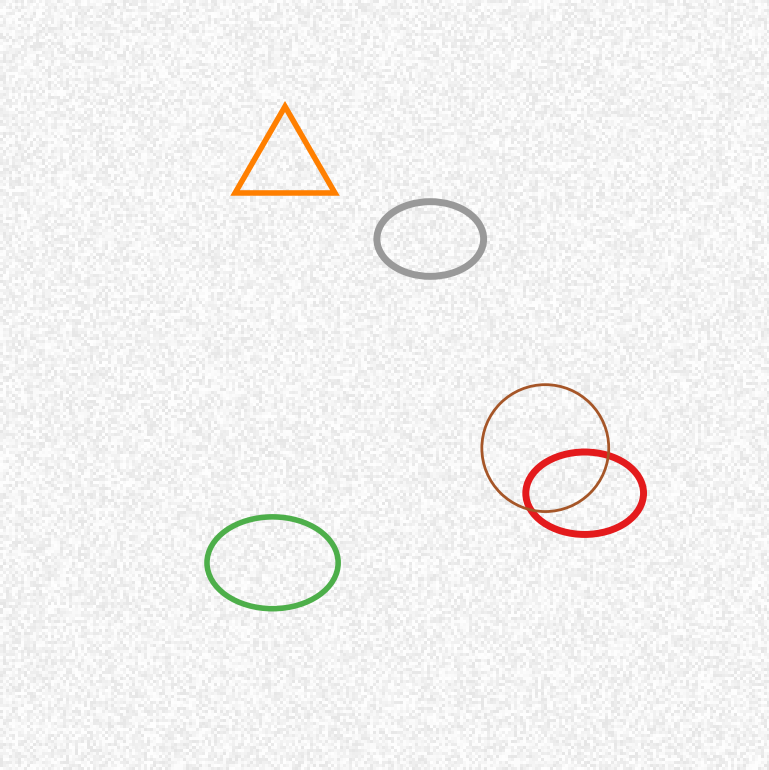[{"shape": "oval", "thickness": 2.5, "radius": 0.38, "center": [0.759, 0.359]}, {"shape": "oval", "thickness": 2, "radius": 0.43, "center": [0.354, 0.269]}, {"shape": "triangle", "thickness": 2, "radius": 0.37, "center": [0.37, 0.787]}, {"shape": "circle", "thickness": 1, "radius": 0.41, "center": [0.708, 0.418]}, {"shape": "oval", "thickness": 2.5, "radius": 0.35, "center": [0.559, 0.69]}]